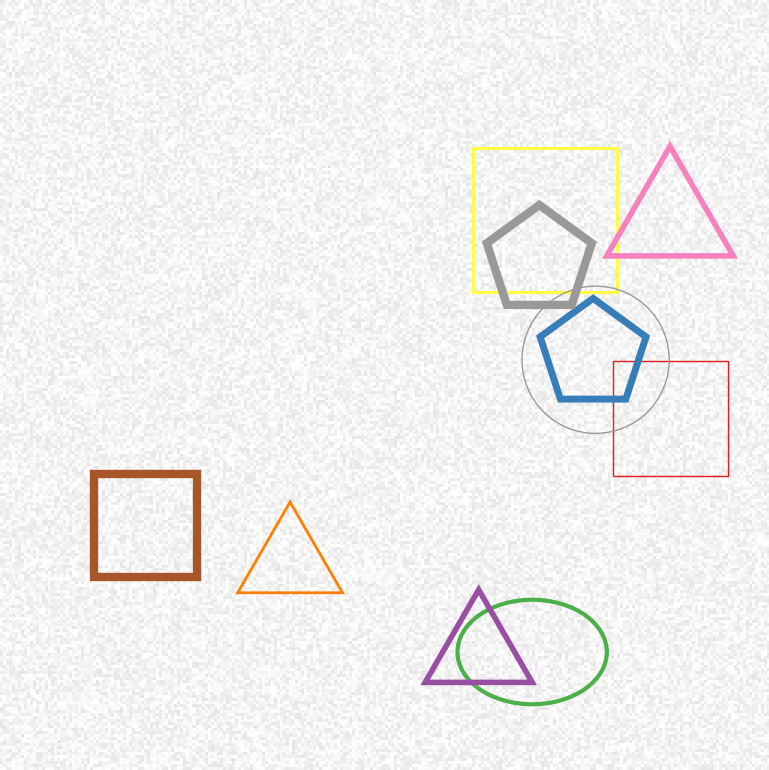[{"shape": "square", "thickness": 0.5, "radius": 0.37, "center": [0.871, 0.457]}, {"shape": "pentagon", "thickness": 2.5, "radius": 0.36, "center": [0.77, 0.54]}, {"shape": "oval", "thickness": 1.5, "radius": 0.48, "center": [0.691, 0.153]}, {"shape": "triangle", "thickness": 2, "radius": 0.4, "center": [0.622, 0.154]}, {"shape": "triangle", "thickness": 1, "radius": 0.39, "center": [0.377, 0.269]}, {"shape": "square", "thickness": 1, "radius": 0.47, "center": [0.708, 0.714]}, {"shape": "square", "thickness": 3, "radius": 0.33, "center": [0.189, 0.317]}, {"shape": "triangle", "thickness": 2, "radius": 0.47, "center": [0.87, 0.715]}, {"shape": "pentagon", "thickness": 3, "radius": 0.36, "center": [0.7, 0.662]}, {"shape": "circle", "thickness": 0.5, "radius": 0.48, "center": [0.774, 0.533]}]